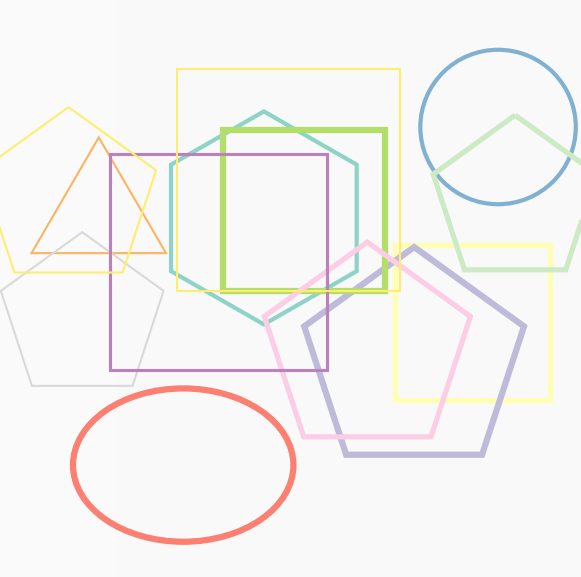[{"shape": "hexagon", "thickness": 2, "radius": 0.92, "center": [0.454, 0.622]}, {"shape": "square", "thickness": 2.5, "radius": 0.67, "center": [0.813, 0.441]}, {"shape": "pentagon", "thickness": 3, "radius": 0.99, "center": [0.712, 0.373]}, {"shape": "oval", "thickness": 3, "radius": 0.95, "center": [0.315, 0.194]}, {"shape": "circle", "thickness": 2, "radius": 0.67, "center": [0.857, 0.779]}, {"shape": "triangle", "thickness": 1, "radius": 0.67, "center": [0.17, 0.628]}, {"shape": "square", "thickness": 3, "radius": 0.7, "center": [0.524, 0.635]}, {"shape": "pentagon", "thickness": 2.5, "radius": 0.93, "center": [0.632, 0.394]}, {"shape": "pentagon", "thickness": 1, "radius": 0.74, "center": [0.141, 0.45]}, {"shape": "square", "thickness": 1.5, "radius": 0.93, "center": [0.375, 0.546]}, {"shape": "pentagon", "thickness": 2.5, "radius": 0.74, "center": [0.886, 0.652]}, {"shape": "square", "thickness": 1, "radius": 0.96, "center": [0.496, 0.687]}, {"shape": "pentagon", "thickness": 1, "radius": 0.79, "center": [0.118, 0.655]}]